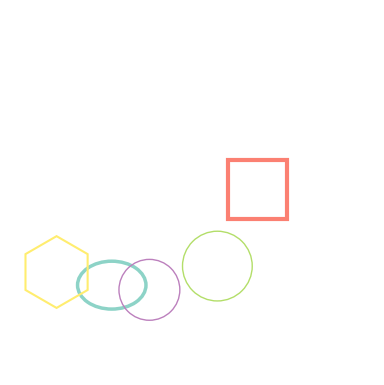[{"shape": "oval", "thickness": 2.5, "radius": 0.44, "center": [0.29, 0.259]}, {"shape": "square", "thickness": 3, "radius": 0.38, "center": [0.668, 0.507]}, {"shape": "circle", "thickness": 1, "radius": 0.45, "center": [0.565, 0.309]}, {"shape": "circle", "thickness": 1, "radius": 0.4, "center": [0.388, 0.247]}, {"shape": "hexagon", "thickness": 1.5, "radius": 0.47, "center": [0.147, 0.293]}]